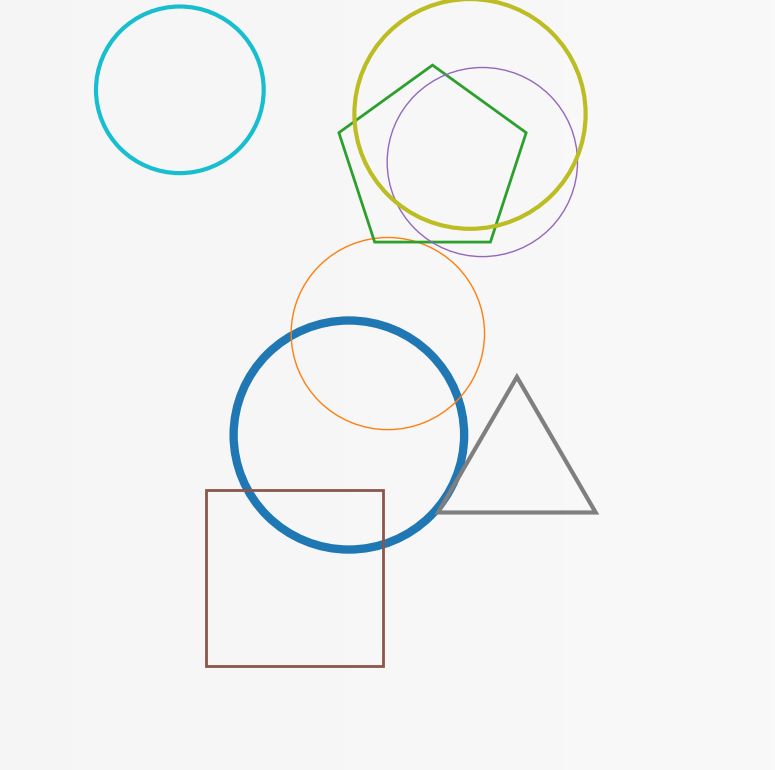[{"shape": "circle", "thickness": 3, "radius": 0.74, "center": [0.45, 0.435]}, {"shape": "circle", "thickness": 0.5, "radius": 0.62, "center": [0.5, 0.567]}, {"shape": "pentagon", "thickness": 1, "radius": 0.64, "center": [0.558, 0.788]}, {"shape": "circle", "thickness": 0.5, "radius": 0.61, "center": [0.622, 0.79]}, {"shape": "square", "thickness": 1, "radius": 0.57, "center": [0.38, 0.249]}, {"shape": "triangle", "thickness": 1.5, "radius": 0.59, "center": [0.667, 0.393]}, {"shape": "circle", "thickness": 1.5, "radius": 0.75, "center": [0.606, 0.852]}, {"shape": "circle", "thickness": 1.5, "radius": 0.54, "center": [0.232, 0.883]}]